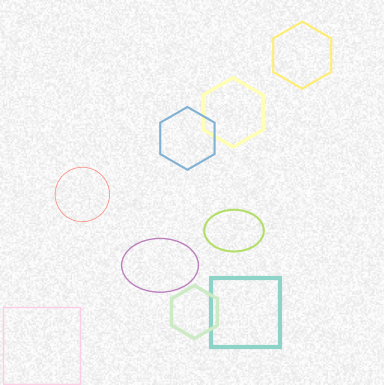[{"shape": "square", "thickness": 3, "radius": 0.45, "center": [0.638, 0.189]}, {"shape": "hexagon", "thickness": 2.5, "radius": 0.45, "center": [0.606, 0.708]}, {"shape": "circle", "thickness": 0.5, "radius": 0.35, "center": [0.214, 0.495]}, {"shape": "hexagon", "thickness": 1.5, "radius": 0.41, "center": [0.487, 0.641]}, {"shape": "oval", "thickness": 1.5, "radius": 0.39, "center": [0.608, 0.401]}, {"shape": "square", "thickness": 1, "radius": 0.5, "center": [0.107, 0.103]}, {"shape": "oval", "thickness": 1, "radius": 0.5, "center": [0.416, 0.311]}, {"shape": "hexagon", "thickness": 2.5, "radius": 0.34, "center": [0.505, 0.19]}, {"shape": "hexagon", "thickness": 1.5, "radius": 0.43, "center": [0.785, 0.857]}]